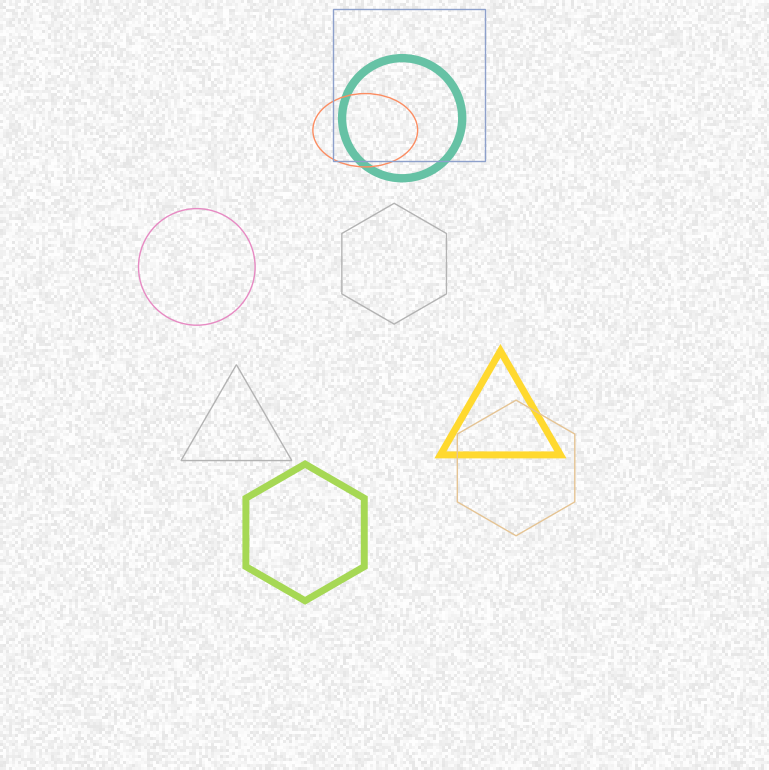[{"shape": "circle", "thickness": 3, "radius": 0.39, "center": [0.522, 0.846]}, {"shape": "oval", "thickness": 0.5, "radius": 0.34, "center": [0.474, 0.831]}, {"shape": "square", "thickness": 0.5, "radius": 0.49, "center": [0.531, 0.889]}, {"shape": "circle", "thickness": 0.5, "radius": 0.38, "center": [0.256, 0.653]}, {"shape": "hexagon", "thickness": 2.5, "radius": 0.44, "center": [0.396, 0.309]}, {"shape": "triangle", "thickness": 2.5, "radius": 0.45, "center": [0.65, 0.454]}, {"shape": "hexagon", "thickness": 0.5, "radius": 0.44, "center": [0.67, 0.392]}, {"shape": "triangle", "thickness": 0.5, "radius": 0.42, "center": [0.307, 0.443]}, {"shape": "hexagon", "thickness": 0.5, "radius": 0.39, "center": [0.512, 0.658]}]